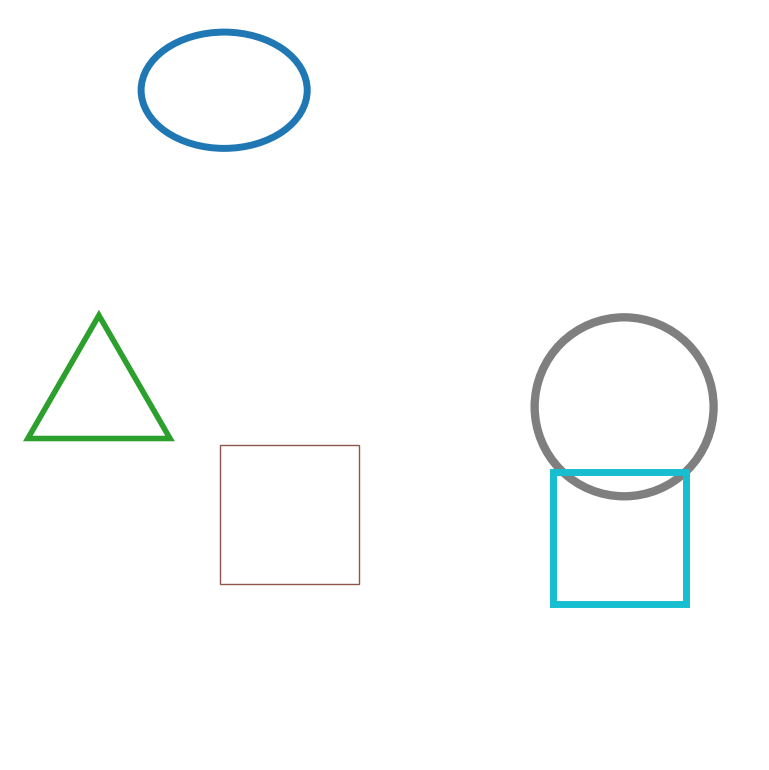[{"shape": "oval", "thickness": 2.5, "radius": 0.54, "center": [0.291, 0.883]}, {"shape": "triangle", "thickness": 2, "radius": 0.53, "center": [0.128, 0.484]}, {"shape": "square", "thickness": 0.5, "radius": 0.45, "center": [0.376, 0.332]}, {"shape": "circle", "thickness": 3, "radius": 0.58, "center": [0.811, 0.472]}, {"shape": "square", "thickness": 2.5, "radius": 0.43, "center": [0.805, 0.301]}]